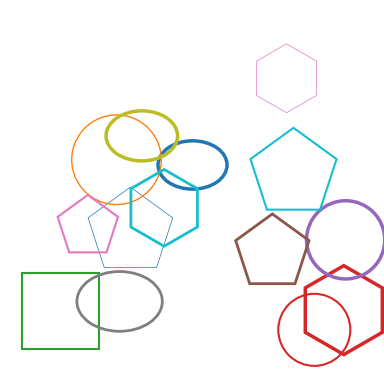[{"shape": "oval", "thickness": 2.5, "radius": 0.45, "center": [0.5, 0.572]}, {"shape": "pentagon", "thickness": 0.5, "radius": 0.58, "center": [0.339, 0.398]}, {"shape": "circle", "thickness": 1, "radius": 0.58, "center": [0.303, 0.585]}, {"shape": "square", "thickness": 1.5, "radius": 0.5, "center": [0.157, 0.192]}, {"shape": "circle", "thickness": 1.5, "radius": 0.47, "center": [0.816, 0.143]}, {"shape": "hexagon", "thickness": 2.5, "radius": 0.58, "center": [0.893, 0.195]}, {"shape": "circle", "thickness": 2.5, "radius": 0.51, "center": [0.898, 0.377]}, {"shape": "pentagon", "thickness": 2, "radius": 0.5, "center": [0.707, 0.344]}, {"shape": "pentagon", "thickness": 1.5, "radius": 0.41, "center": [0.228, 0.411]}, {"shape": "hexagon", "thickness": 0.5, "radius": 0.45, "center": [0.744, 0.797]}, {"shape": "oval", "thickness": 2, "radius": 0.55, "center": [0.311, 0.217]}, {"shape": "oval", "thickness": 2.5, "radius": 0.46, "center": [0.368, 0.647]}, {"shape": "pentagon", "thickness": 1.5, "radius": 0.59, "center": [0.762, 0.551]}, {"shape": "hexagon", "thickness": 2, "radius": 0.5, "center": [0.426, 0.46]}]